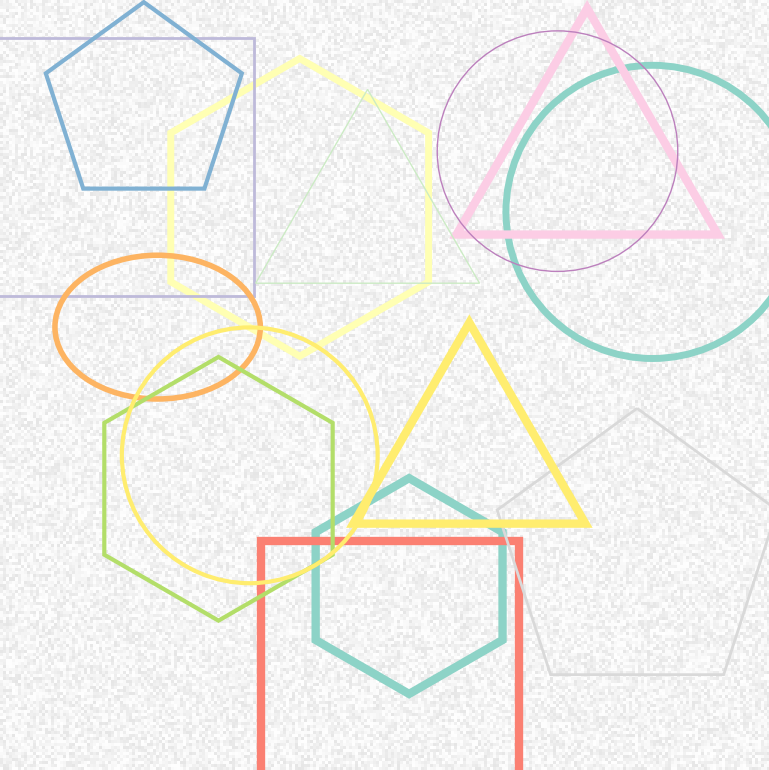[{"shape": "circle", "thickness": 2.5, "radius": 0.95, "center": [0.847, 0.725]}, {"shape": "hexagon", "thickness": 3, "radius": 0.7, "center": [0.531, 0.239]}, {"shape": "hexagon", "thickness": 2.5, "radius": 0.97, "center": [0.389, 0.731]}, {"shape": "square", "thickness": 1, "radius": 0.84, "center": [0.162, 0.783]}, {"shape": "square", "thickness": 3, "radius": 0.84, "center": [0.507, 0.13]}, {"shape": "pentagon", "thickness": 1.5, "radius": 0.67, "center": [0.187, 0.863]}, {"shape": "oval", "thickness": 2, "radius": 0.67, "center": [0.205, 0.575]}, {"shape": "hexagon", "thickness": 1.5, "radius": 0.86, "center": [0.284, 0.365]}, {"shape": "triangle", "thickness": 3, "radius": 0.98, "center": [0.763, 0.793]}, {"shape": "pentagon", "thickness": 1, "radius": 0.96, "center": [0.827, 0.278]}, {"shape": "circle", "thickness": 0.5, "radius": 0.78, "center": [0.724, 0.804]}, {"shape": "triangle", "thickness": 0.5, "radius": 0.84, "center": [0.477, 0.716]}, {"shape": "circle", "thickness": 1.5, "radius": 0.83, "center": [0.324, 0.409]}, {"shape": "triangle", "thickness": 3, "radius": 0.87, "center": [0.61, 0.407]}]